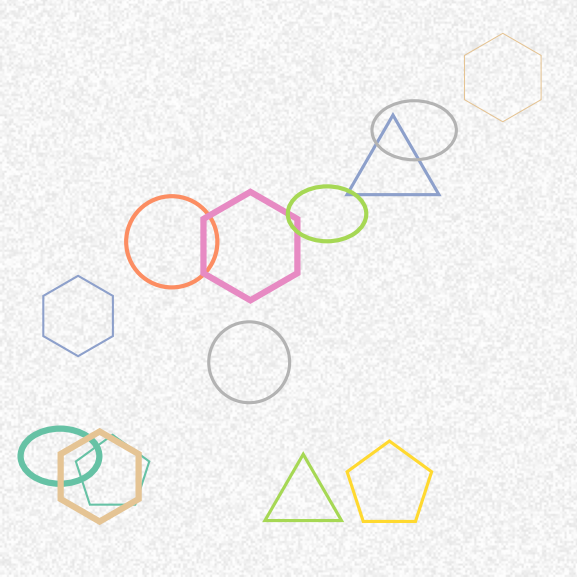[{"shape": "pentagon", "thickness": 1, "radius": 0.33, "center": [0.195, 0.179]}, {"shape": "oval", "thickness": 3, "radius": 0.34, "center": [0.104, 0.209]}, {"shape": "circle", "thickness": 2, "radius": 0.39, "center": [0.297, 0.58]}, {"shape": "triangle", "thickness": 1.5, "radius": 0.46, "center": [0.68, 0.708]}, {"shape": "hexagon", "thickness": 1, "radius": 0.35, "center": [0.135, 0.452]}, {"shape": "hexagon", "thickness": 3, "radius": 0.47, "center": [0.434, 0.573]}, {"shape": "oval", "thickness": 2, "radius": 0.34, "center": [0.566, 0.629]}, {"shape": "triangle", "thickness": 1.5, "radius": 0.38, "center": [0.525, 0.136]}, {"shape": "pentagon", "thickness": 1.5, "radius": 0.38, "center": [0.674, 0.158]}, {"shape": "hexagon", "thickness": 3, "radius": 0.39, "center": [0.173, 0.174]}, {"shape": "hexagon", "thickness": 0.5, "radius": 0.38, "center": [0.871, 0.865]}, {"shape": "circle", "thickness": 1.5, "radius": 0.35, "center": [0.432, 0.372]}, {"shape": "oval", "thickness": 1.5, "radius": 0.37, "center": [0.717, 0.774]}]